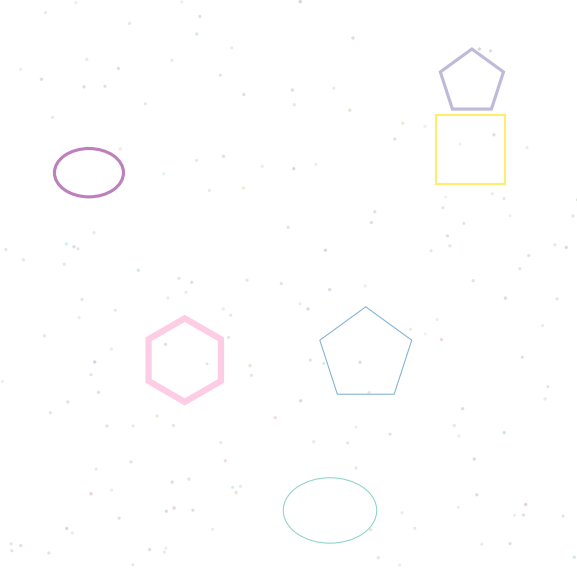[{"shape": "oval", "thickness": 0.5, "radius": 0.4, "center": [0.571, 0.115]}, {"shape": "pentagon", "thickness": 1.5, "radius": 0.29, "center": [0.817, 0.857]}, {"shape": "pentagon", "thickness": 0.5, "radius": 0.42, "center": [0.633, 0.384]}, {"shape": "hexagon", "thickness": 3, "radius": 0.36, "center": [0.32, 0.376]}, {"shape": "oval", "thickness": 1.5, "radius": 0.3, "center": [0.154, 0.7]}, {"shape": "square", "thickness": 1, "radius": 0.3, "center": [0.814, 0.741]}]